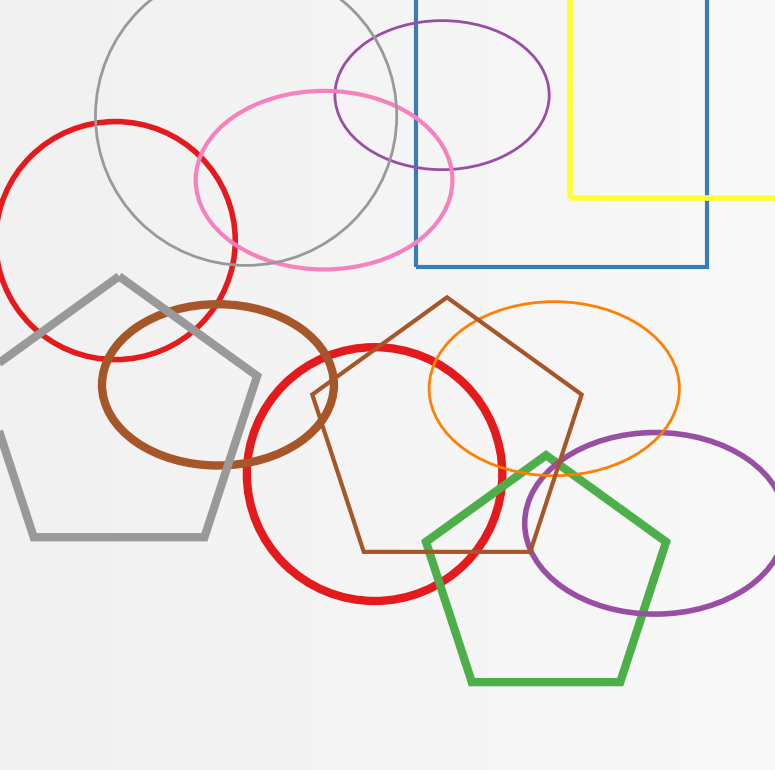[{"shape": "circle", "thickness": 2, "radius": 0.77, "center": [0.149, 0.688]}, {"shape": "circle", "thickness": 3, "radius": 0.82, "center": [0.483, 0.384]}, {"shape": "square", "thickness": 1.5, "radius": 0.94, "center": [0.725, 0.841]}, {"shape": "pentagon", "thickness": 3, "radius": 0.81, "center": [0.705, 0.246]}, {"shape": "oval", "thickness": 1, "radius": 0.69, "center": [0.57, 0.876]}, {"shape": "oval", "thickness": 2, "radius": 0.84, "center": [0.845, 0.32]}, {"shape": "oval", "thickness": 1, "radius": 0.81, "center": [0.715, 0.495]}, {"shape": "square", "thickness": 2, "radius": 0.75, "center": [0.885, 0.892]}, {"shape": "oval", "thickness": 3, "radius": 0.75, "center": [0.281, 0.5]}, {"shape": "pentagon", "thickness": 1.5, "radius": 0.91, "center": [0.577, 0.431]}, {"shape": "oval", "thickness": 1.5, "radius": 0.83, "center": [0.418, 0.766]}, {"shape": "pentagon", "thickness": 3, "radius": 0.94, "center": [0.154, 0.454]}, {"shape": "circle", "thickness": 1, "radius": 0.97, "center": [0.318, 0.85]}]